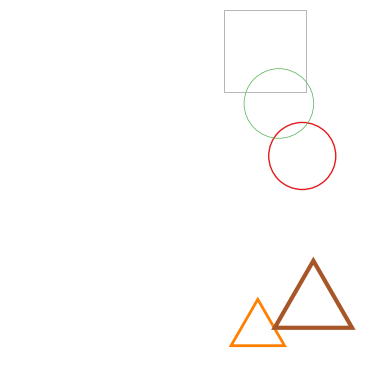[{"shape": "circle", "thickness": 1, "radius": 0.44, "center": [0.785, 0.595]}, {"shape": "circle", "thickness": 0.5, "radius": 0.45, "center": [0.724, 0.731]}, {"shape": "triangle", "thickness": 2, "radius": 0.4, "center": [0.67, 0.142]}, {"shape": "triangle", "thickness": 3, "radius": 0.58, "center": [0.814, 0.207]}, {"shape": "square", "thickness": 0.5, "radius": 0.54, "center": [0.689, 0.867]}]